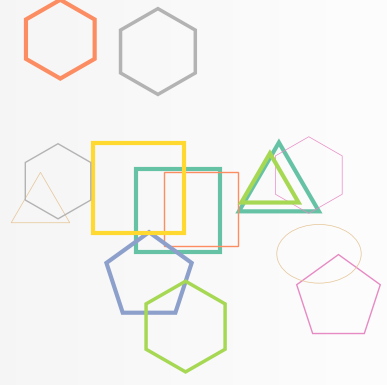[{"shape": "square", "thickness": 3, "radius": 0.54, "center": [0.46, 0.453]}, {"shape": "triangle", "thickness": 3, "radius": 0.6, "center": [0.72, 0.511]}, {"shape": "square", "thickness": 1, "radius": 0.48, "center": [0.519, 0.457]}, {"shape": "hexagon", "thickness": 3, "radius": 0.51, "center": [0.156, 0.898]}, {"shape": "pentagon", "thickness": 3, "radius": 0.58, "center": [0.385, 0.281]}, {"shape": "hexagon", "thickness": 0.5, "radius": 0.5, "center": [0.797, 0.545]}, {"shape": "pentagon", "thickness": 1, "radius": 0.57, "center": [0.874, 0.225]}, {"shape": "hexagon", "thickness": 2.5, "radius": 0.59, "center": [0.479, 0.152]}, {"shape": "triangle", "thickness": 3, "radius": 0.43, "center": [0.697, 0.517]}, {"shape": "square", "thickness": 3, "radius": 0.59, "center": [0.356, 0.511]}, {"shape": "oval", "thickness": 0.5, "radius": 0.54, "center": [0.823, 0.341]}, {"shape": "triangle", "thickness": 0.5, "radius": 0.44, "center": [0.104, 0.465]}, {"shape": "hexagon", "thickness": 1, "radius": 0.49, "center": [0.15, 0.529]}, {"shape": "hexagon", "thickness": 2.5, "radius": 0.56, "center": [0.408, 0.866]}]